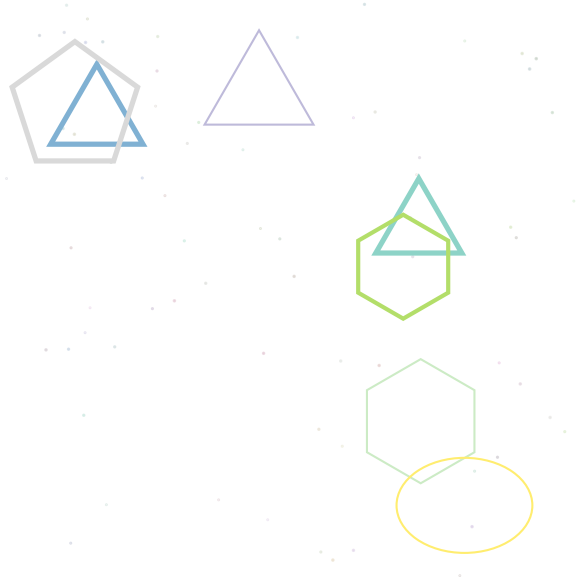[{"shape": "triangle", "thickness": 2.5, "radius": 0.43, "center": [0.725, 0.604]}, {"shape": "triangle", "thickness": 1, "radius": 0.54, "center": [0.449, 0.838]}, {"shape": "triangle", "thickness": 2.5, "radius": 0.46, "center": [0.168, 0.796]}, {"shape": "hexagon", "thickness": 2, "radius": 0.45, "center": [0.698, 0.537]}, {"shape": "pentagon", "thickness": 2.5, "radius": 0.57, "center": [0.13, 0.813]}, {"shape": "hexagon", "thickness": 1, "radius": 0.54, "center": [0.728, 0.27]}, {"shape": "oval", "thickness": 1, "radius": 0.59, "center": [0.804, 0.124]}]